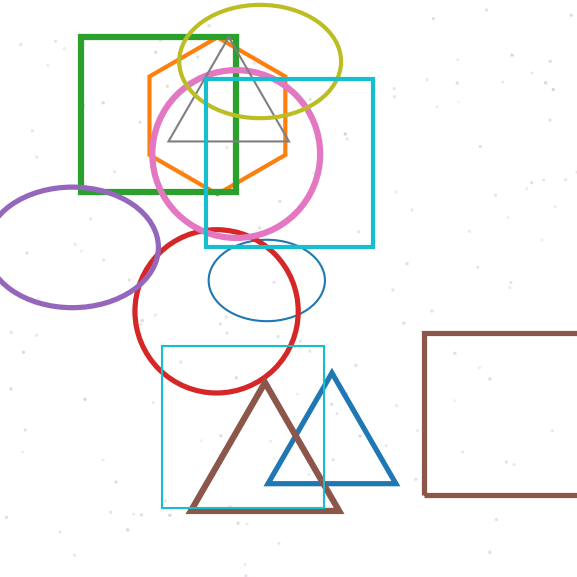[{"shape": "triangle", "thickness": 2.5, "radius": 0.64, "center": [0.575, 0.225]}, {"shape": "oval", "thickness": 1, "radius": 0.5, "center": [0.462, 0.513]}, {"shape": "hexagon", "thickness": 2, "radius": 0.68, "center": [0.376, 0.799]}, {"shape": "square", "thickness": 3, "radius": 0.67, "center": [0.274, 0.801]}, {"shape": "circle", "thickness": 2.5, "radius": 0.71, "center": [0.375, 0.46]}, {"shape": "oval", "thickness": 2.5, "radius": 0.75, "center": [0.125, 0.571]}, {"shape": "square", "thickness": 2.5, "radius": 0.7, "center": [0.875, 0.283]}, {"shape": "triangle", "thickness": 3, "radius": 0.74, "center": [0.459, 0.188]}, {"shape": "circle", "thickness": 3, "radius": 0.73, "center": [0.409, 0.732]}, {"shape": "triangle", "thickness": 1, "radius": 0.6, "center": [0.396, 0.814]}, {"shape": "oval", "thickness": 2, "radius": 0.7, "center": [0.45, 0.893]}, {"shape": "square", "thickness": 2, "radius": 0.73, "center": [0.501, 0.716]}, {"shape": "square", "thickness": 1, "radius": 0.7, "center": [0.421, 0.26]}]